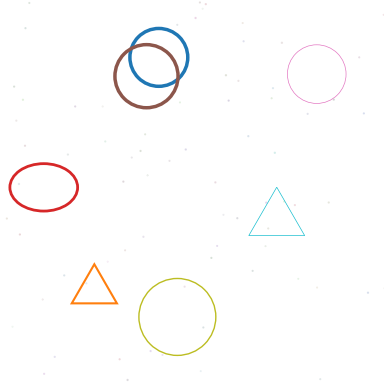[{"shape": "circle", "thickness": 2.5, "radius": 0.38, "center": [0.413, 0.851]}, {"shape": "triangle", "thickness": 1.5, "radius": 0.34, "center": [0.245, 0.246]}, {"shape": "oval", "thickness": 2, "radius": 0.44, "center": [0.114, 0.513]}, {"shape": "circle", "thickness": 2.5, "radius": 0.41, "center": [0.38, 0.802]}, {"shape": "circle", "thickness": 0.5, "radius": 0.38, "center": [0.823, 0.808]}, {"shape": "circle", "thickness": 1, "radius": 0.5, "center": [0.461, 0.177]}, {"shape": "triangle", "thickness": 0.5, "radius": 0.42, "center": [0.719, 0.43]}]